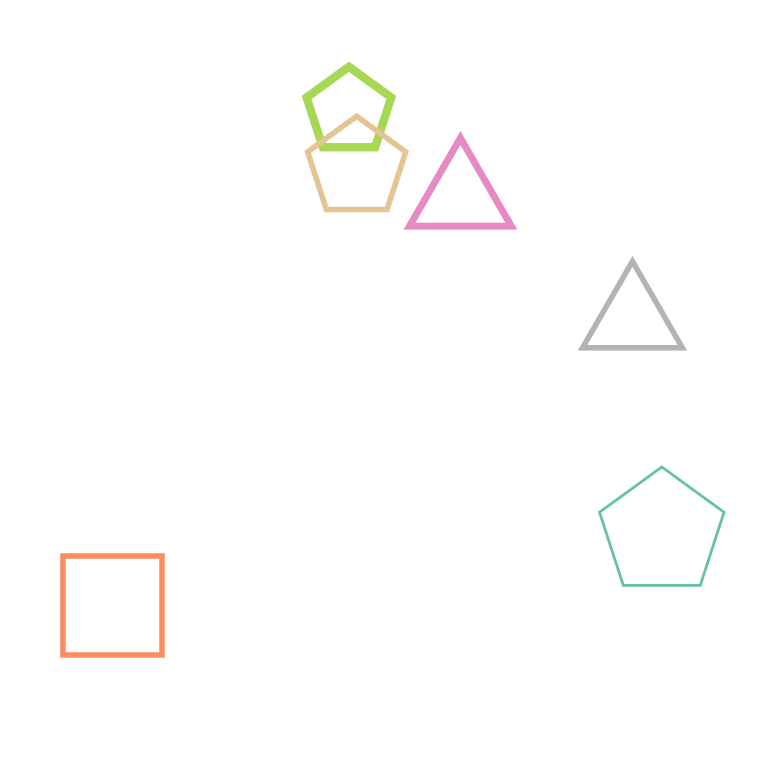[{"shape": "pentagon", "thickness": 1, "radius": 0.43, "center": [0.859, 0.309]}, {"shape": "square", "thickness": 2, "radius": 0.32, "center": [0.146, 0.214]}, {"shape": "triangle", "thickness": 2.5, "radius": 0.38, "center": [0.598, 0.744]}, {"shape": "pentagon", "thickness": 3, "radius": 0.29, "center": [0.453, 0.856]}, {"shape": "pentagon", "thickness": 2, "radius": 0.34, "center": [0.463, 0.782]}, {"shape": "triangle", "thickness": 2, "radius": 0.37, "center": [0.821, 0.586]}]